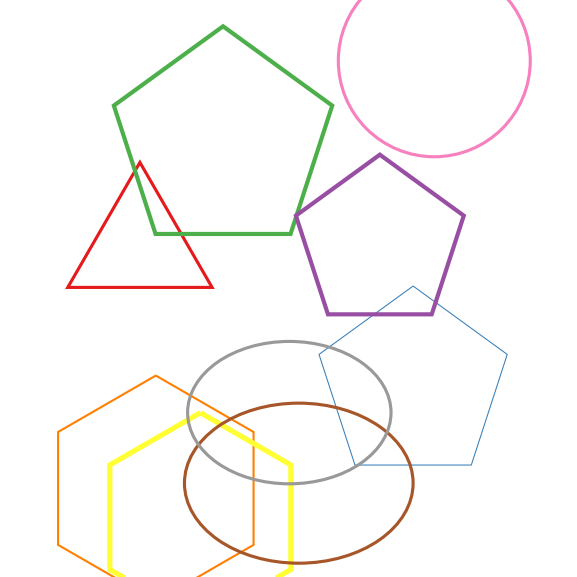[{"shape": "triangle", "thickness": 1.5, "radius": 0.72, "center": [0.242, 0.574]}, {"shape": "pentagon", "thickness": 0.5, "radius": 0.86, "center": [0.715, 0.332]}, {"shape": "pentagon", "thickness": 2, "radius": 0.99, "center": [0.386, 0.755]}, {"shape": "pentagon", "thickness": 2, "radius": 0.76, "center": [0.658, 0.578]}, {"shape": "hexagon", "thickness": 1, "radius": 0.98, "center": [0.27, 0.153]}, {"shape": "hexagon", "thickness": 2.5, "radius": 0.9, "center": [0.347, 0.104]}, {"shape": "oval", "thickness": 1.5, "radius": 0.99, "center": [0.517, 0.162]}, {"shape": "circle", "thickness": 1.5, "radius": 0.83, "center": [0.752, 0.894]}, {"shape": "oval", "thickness": 1.5, "radius": 0.88, "center": [0.501, 0.285]}]